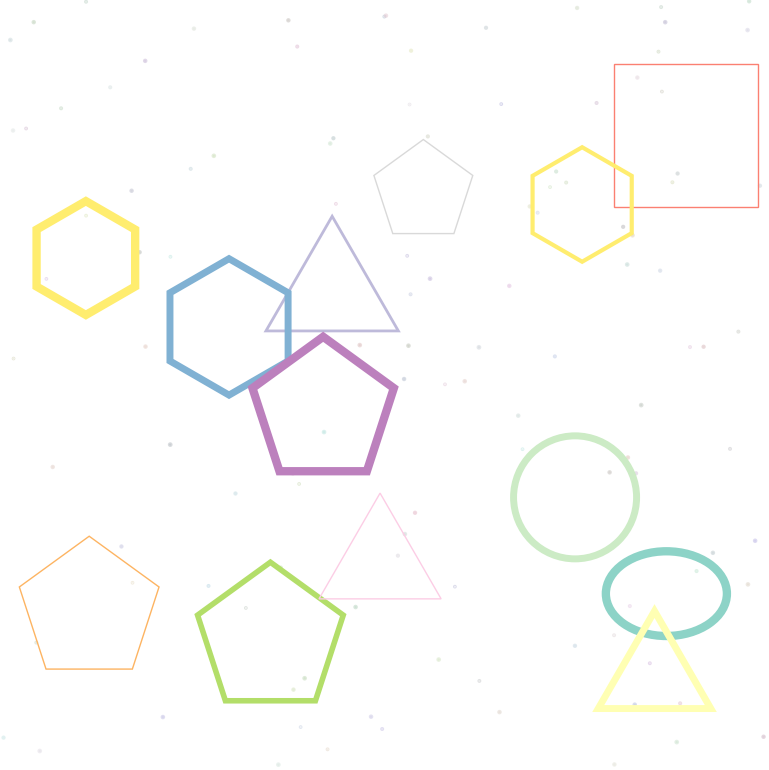[{"shape": "oval", "thickness": 3, "radius": 0.39, "center": [0.865, 0.229]}, {"shape": "triangle", "thickness": 2.5, "radius": 0.42, "center": [0.85, 0.122]}, {"shape": "triangle", "thickness": 1, "radius": 0.5, "center": [0.431, 0.62]}, {"shape": "square", "thickness": 0.5, "radius": 0.46, "center": [0.891, 0.824]}, {"shape": "hexagon", "thickness": 2.5, "radius": 0.44, "center": [0.297, 0.575]}, {"shape": "pentagon", "thickness": 0.5, "radius": 0.48, "center": [0.116, 0.208]}, {"shape": "pentagon", "thickness": 2, "radius": 0.5, "center": [0.351, 0.17]}, {"shape": "triangle", "thickness": 0.5, "radius": 0.46, "center": [0.494, 0.268]}, {"shape": "pentagon", "thickness": 0.5, "radius": 0.34, "center": [0.55, 0.751]}, {"shape": "pentagon", "thickness": 3, "radius": 0.48, "center": [0.42, 0.466]}, {"shape": "circle", "thickness": 2.5, "radius": 0.4, "center": [0.747, 0.354]}, {"shape": "hexagon", "thickness": 1.5, "radius": 0.37, "center": [0.756, 0.734]}, {"shape": "hexagon", "thickness": 3, "radius": 0.37, "center": [0.112, 0.665]}]